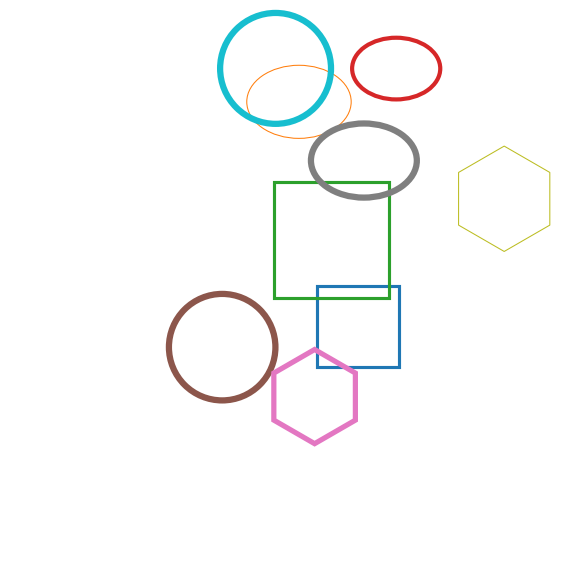[{"shape": "square", "thickness": 1.5, "radius": 0.35, "center": [0.62, 0.434]}, {"shape": "oval", "thickness": 0.5, "radius": 0.45, "center": [0.518, 0.823]}, {"shape": "square", "thickness": 1.5, "radius": 0.5, "center": [0.574, 0.584]}, {"shape": "oval", "thickness": 2, "radius": 0.38, "center": [0.686, 0.88]}, {"shape": "circle", "thickness": 3, "radius": 0.46, "center": [0.385, 0.398]}, {"shape": "hexagon", "thickness": 2.5, "radius": 0.41, "center": [0.545, 0.312]}, {"shape": "oval", "thickness": 3, "radius": 0.46, "center": [0.63, 0.721]}, {"shape": "hexagon", "thickness": 0.5, "radius": 0.46, "center": [0.873, 0.655]}, {"shape": "circle", "thickness": 3, "radius": 0.48, "center": [0.477, 0.881]}]